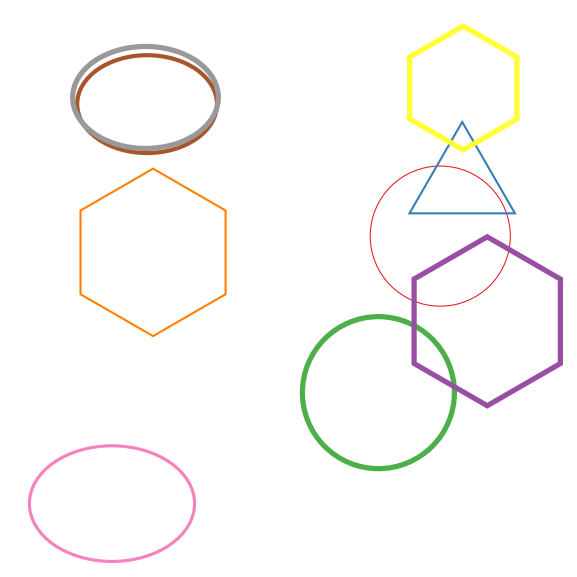[{"shape": "circle", "thickness": 0.5, "radius": 0.61, "center": [0.762, 0.59]}, {"shape": "triangle", "thickness": 1, "radius": 0.53, "center": [0.8, 0.682]}, {"shape": "circle", "thickness": 2.5, "radius": 0.66, "center": [0.655, 0.319]}, {"shape": "hexagon", "thickness": 2.5, "radius": 0.73, "center": [0.844, 0.443]}, {"shape": "hexagon", "thickness": 1, "radius": 0.73, "center": [0.265, 0.562]}, {"shape": "hexagon", "thickness": 2.5, "radius": 0.54, "center": [0.802, 0.847]}, {"shape": "oval", "thickness": 2, "radius": 0.61, "center": [0.255, 0.819]}, {"shape": "oval", "thickness": 1.5, "radius": 0.72, "center": [0.194, 0.127]}, {"shape": "oval", "thickness": 2.5, "radius": 0.63, "center": [0.252, 0.83]}]